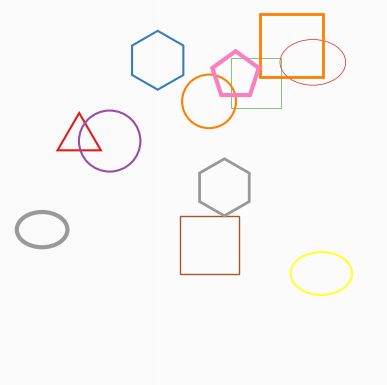[{"shape": "oval", "thickness": 0.5, "radius": 0.42, "center": [0.807, 0.838]}, {"shape": "triangle", "thickness": 1.5, "radius": 0.32, "center": [0.204, 0.642]}, {"shape": "hexagon", "thickness": 1.5, "radius": 0.38, "center": [0.407, 0.843]}, {"shape": "square", "thickness": 0.5, "radius": 0.32, "center": [0.661, 0.784]}, {"shape": "circle", "thickness": 1.5, "radius": 0.4, "center": [0.283, 0.634]}, {"shape": "square", "thickness": 2, "radius": 0.4, "center": [0.752, 0.882]}, {"shape": "circle", "thickness": 1.5, "radius": 0.35, "center": [0.539, 0.737]}, {"shape": "oval", "thickness": 1.5, "radius": 0.4, "center": [0.829, 0.29]}, {"shape": "square", "thickness": 1, "radius": 0.38, "center": [0.542, 0.363]}, {"shape": "pentagon", "thickness": 3, "radius": 0.31, "center": [0.608, 0.804]}, {"shape": "oval", "thickness": 3, "radius": 0.33, "center": [0.109, 0.404]}, {"shape": "hexagon", "thickness": 2, "radius": 0.37, "center": [0.579, 0.513]}]